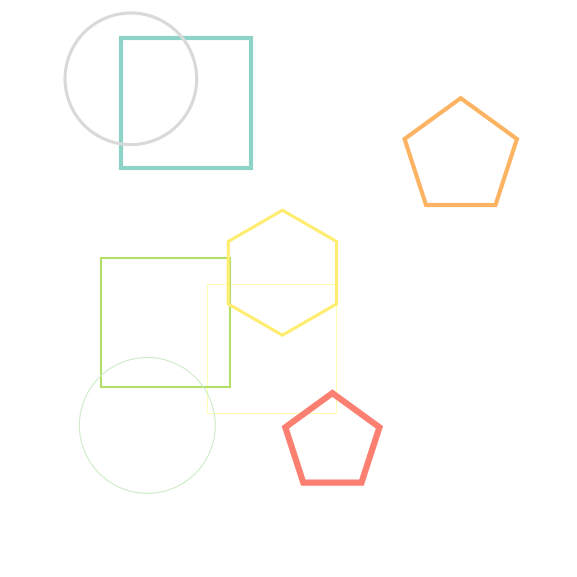[{"shape": "square", "thickness": 2, "radius": 0.56, "center": [0.322, 0.82]}, {"shape": "square", "thickness": 0.5, "radius": 0.56, "center": [0.47, 0.395]}, {"shape": "pentagon", "thickness": 3, "radius": 0.43, "center": [0.576, 0.233]}, {"shape": "pentagon", "thickness": 2, "radius": 0.51, "center": [0.798, 0.727]}, {"shape": "square", "thickness": 1, "radius": 0.56, "center": [0.287, 0.441]}, {"shape": "circle", "thickness": 1.5, "radius": 0.57, "center": [0.227, 0.863]}, {"shape": "circle", "thickness": 0.5, "radius": 0.59, "center": [0.255, 0.262]}, {"shape": "hexagon", "thickness": 1.5, "radius": 0.54, "center": [0.489, 0.527]}]